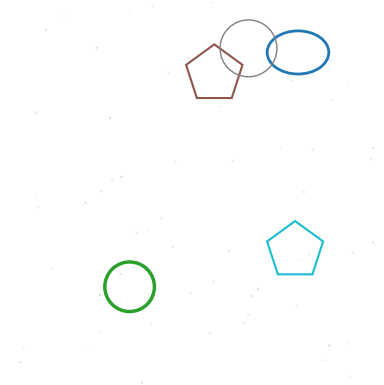[{"shape": "oval", "thickness": 2, "radius": 0.4, "center": [0.774, 0.864]}, {"shape": "circle", "thickness": 2.5, "radius": 0.32, "center": [0.337, 0.255]}, {"shape": "pentagon", "thickness": 1.5, "radius": 0.39, "center": [0.557, 0.808]}, {"shape": "circle", "thickness": 1, "radius": 0.37, "center": [0.645, 0.874]}, {"shape": "pentagon", "thickness": 1.5, "radius": 0.38, "center": [0.767, 0.349]}]